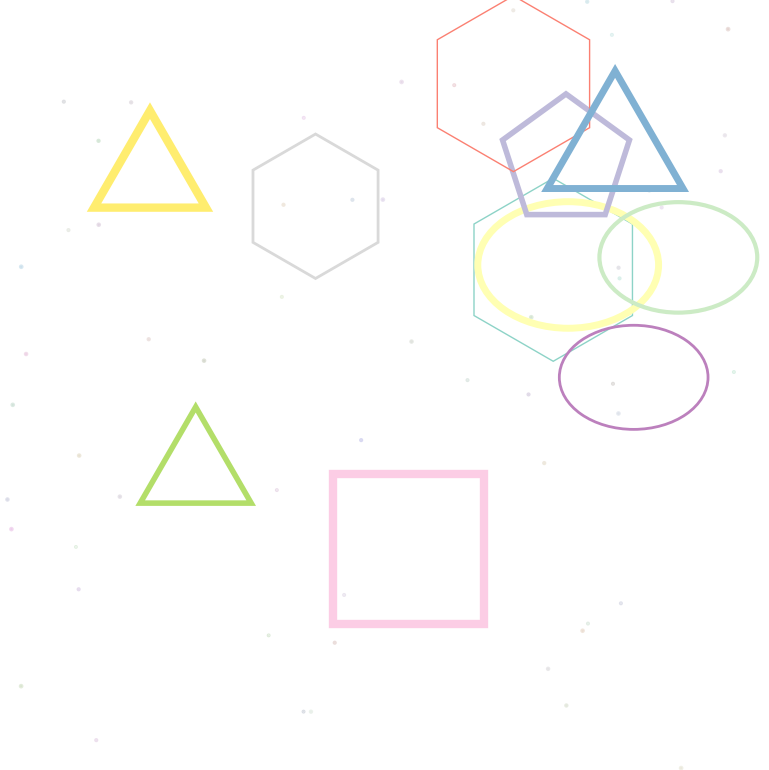[{"shape": "hexagon", "thickness": 0.5, "radius": 0.59, "center": [0.718, 0.65]}, {"shape": "oval", "thickness": 2.5, "radius": 0.59, "center": [0.738, 0.656]}, {"shape": "pentagon", "thickness": 2, "radius": 0.43, "center": [0.735, 0.791]}, {"shape": "hexagon", "thickness": 0.5, "radius": 0.57, "center": [0.667, 0.891]}, {"shape": "triangle", "thickness": 2.5, "radius": 0.51, "center": [0.799, 0.806]}, {"shape": "triangle", "thickness": 2, "radius": 0.42, "center": [0.254, 0.388]}, {"shape": "square", "thickness": 3, "radius": 0.49, "center": [0.53, 0.287]}, {"shape": "hexagon", "thickness": 1, "radius": 0.47, "center": [0.41, 0.732]}, {"shape": "oval", "thickness": 1, "radius": 0.48, "center": [0.823, 0.51]}, {"shape": "oval", "thickness": 1.5, "radius": 0.51, "center": [0.881, 0.666]}, {"shape": "triangle", "thickness": 3, "radius": 0.42, "center": [0.195, 0.772]}]